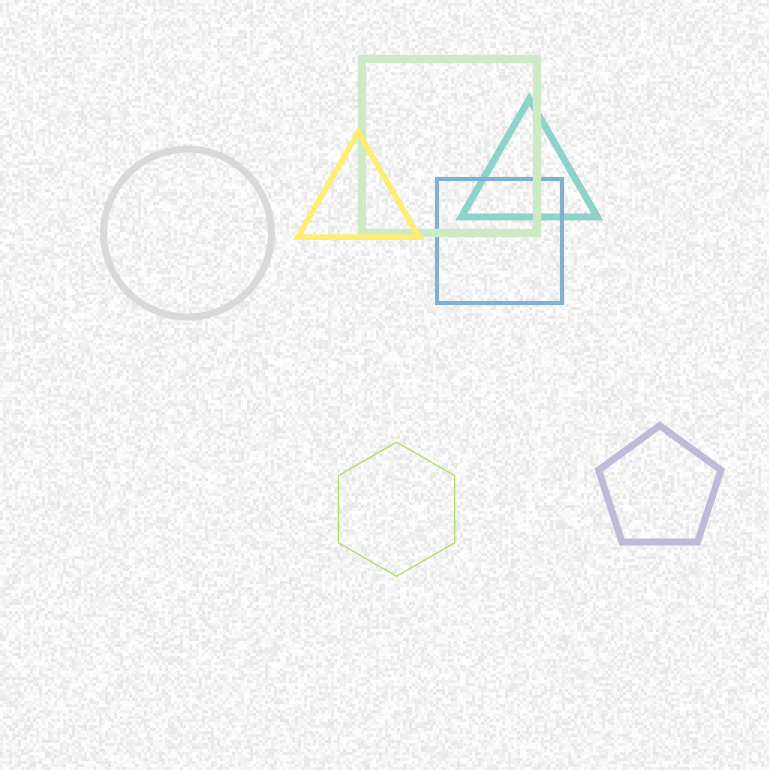[{"shape": "triangle", "thickness": 2.5, "radius": 0.51, "center": [0.687, 0.769]}, {"shape": "pentagon", "thickness": 2.5, "radius": 0.42, "center": [0.857, 0.364]}, {"shape": "square", "thickness": 1.5, "radius": 0.4, "center": [0.649, 0.687]}, {"shape": "hexagon", "thickness": 0.5, "radius": 0.44, "center": [0.515, 0.339]}, {"shape": "circle", "thickness": 2.5, "radius": 0.55, "center": [0.244, 0.697]}, {"shape": "square", "thickness": 3, "radius": 0.57, "center": [0.584, 0.81]}, {"shape": "triangle", "thickness": 2, "radius": 0.45, "center": [0.465, 0.737]}]